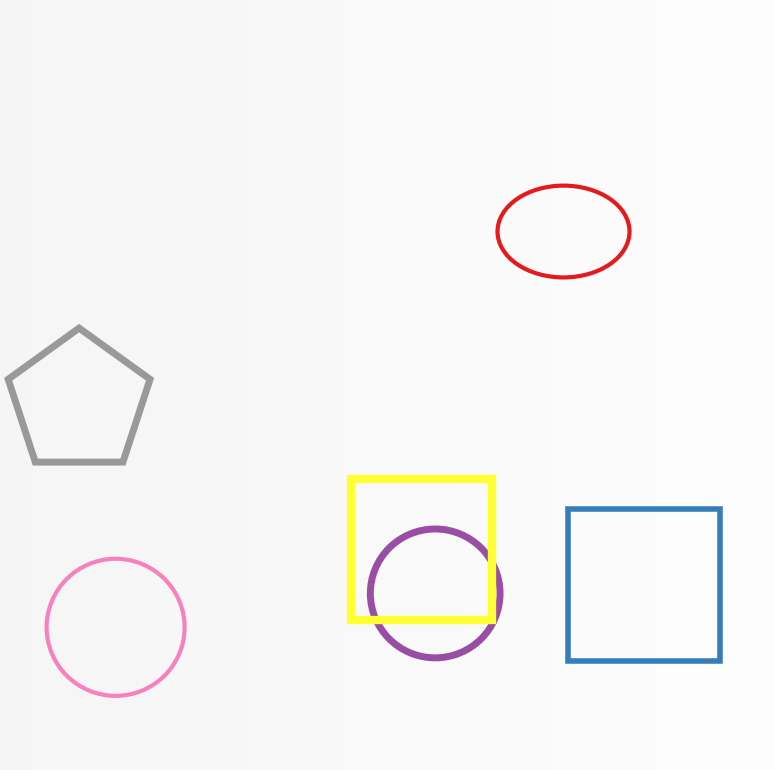[{"shape": "oval", "thickness": 1.5, "radius": 0.43, "center": [0.727, 0.699]}, {"shape": "square", "thickness": 2, "radius": 0.49, "center": [0.831, 0.24]}, {"shape": "circle", "thickness": 2.5, "radius": 0.42, "center": [0.562, 0.229]}, {"shape": "square", "thickness": 3, "radius": 0.46, "center": [0.544, 0.286]}, {"shape": "circle", "thickness": 1.5, "radius": 0.45, "center": [0.149, 0.185]}, {"shape": "pentagon", "thickness": 2.5, "radius": 0.48, "center": [0.102, 0.478]}]